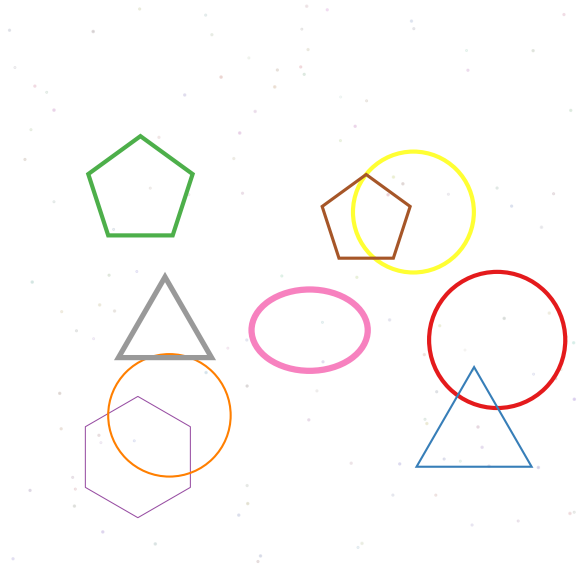[{"shape": "circle", "thickness": 2, "radius": 0.59, "center": [0.861, 0.41]}, {"shape": "triangle", "thickness": 1, "radius": 0.58, "center": [0.821, 0.248]}, {"shape": "pentagon", "thickness": 2, "radius": 0.47, "center": [0.243, 0.668]}, {"shape": "hexagon", "thickness": 0.5, "radius": 0.52, "center": [0.239, 0.208]}, {"shape": "circle", "thickness": 1, "radius": 0.53, "center": [0.293, 0.28]}, {"shape": "circle", "thickness": 2, "radius": 0.52, "center": [0.716, 0.632]}, {"shape": "pentagon", "thickness": 1.5, "radius": 0.4, "center": [0.634, 0.617]}, {"shape": "oval", "thickness": 3, "radius": 0.5, "center": [0.536, 0.427]}, {"shape": "triangle", "thickness": 2.5, "radius": 0.47, "center": [0.286, 0.426]}]